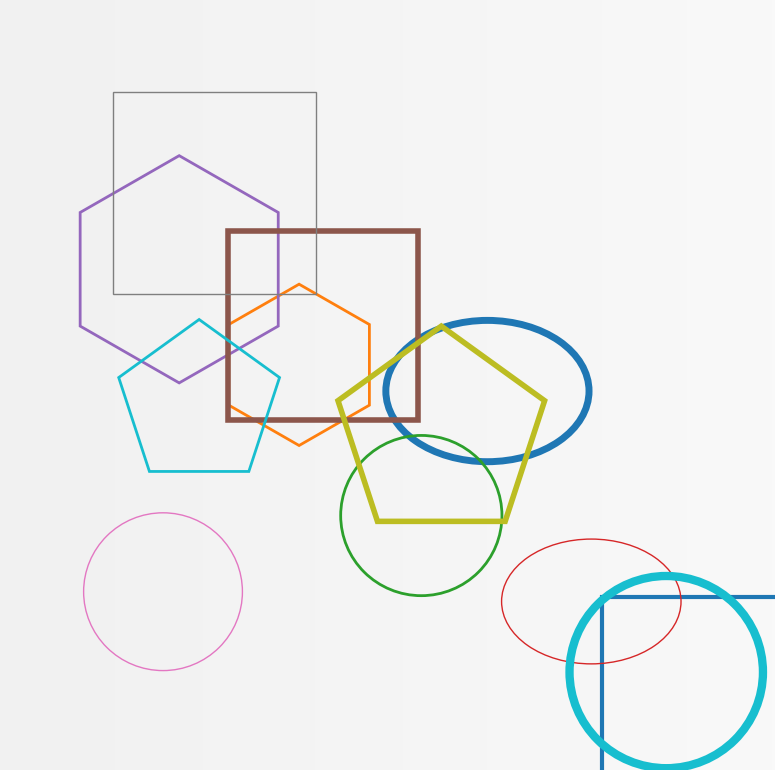[{"shape": "oval", "thickness": 2.5, "radius": 0.66, "center": [0.629, 0.492]}, {"shape": "square", "thickness": 1.5, "radius": 0.61, "center": [0.899, 0.103]}, {"shape": "hexagon", "thickness": 1, "radius": 0.52, "center": [0.386, 0.526]}, {"shape": "circle", "thickness": 1, "radius": 0.52, "center": [0.544, 0.33]}, {"shape": "oval", "thickness": 0.5, "radius": 0.58, "center": [0.763, 0.219]}, {"shape": "hexagon", "thickness": 1, "radius": 0.74, "center": [0.231, 0.65]}, {"shape": "square", "thickness": 2, "radius": 0.61, "center": [0.417, 0.578]}, {"shape": "circle", "thickness": 0.5, "radius": 0.51, "center": [0.21, 0.232]}, {"shape": "square", "thickness": 0.5, "radius": 0.65, "center": [0.277, 0.749]}, {"shape": "pentagon", "thickness": 2, "radius": 0.7, "center": [0.569, 0.436]}, {"shape": "circle", "thickness": 3, "radius": 0.62, "center": [0.86, 0.127]}, {"shape": "pentagon", "thickness": 1, "radius": 0.55, "center": [0.257, 0.476]}]